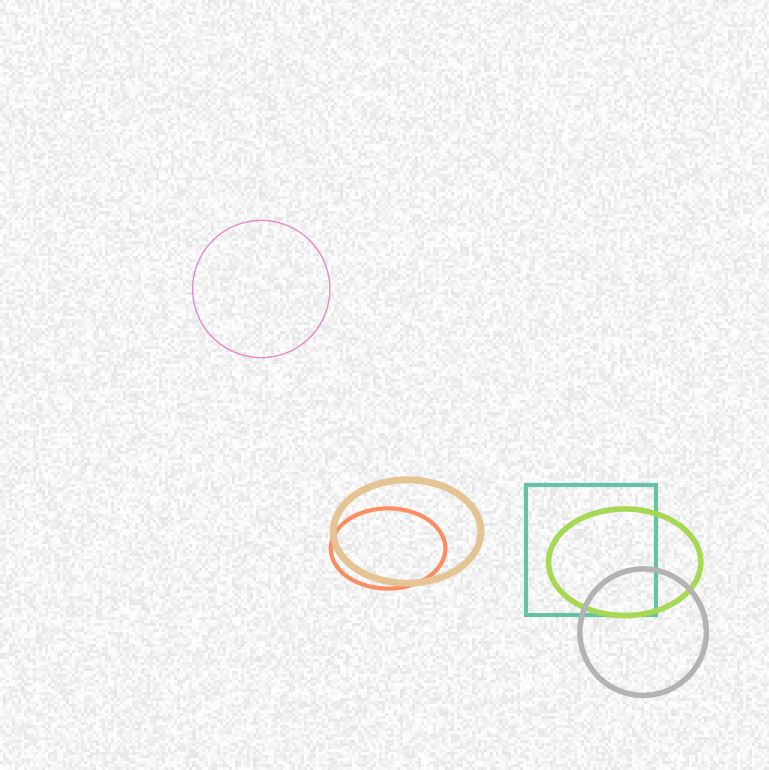[{"shape": "square", "thickness": 1.5, "radius": 0.42, "center": [0.767, 0.285]}, {"shape": "oval", "thickness": 1.5, "radius": 0.37, "center": [0.504, 0.288]}, {"shape": "circle", "thickness": 0.5, "radius": 0.45, "center": [0.339, 0.625]}, {"shape": "oval", "thickness": 2, "radius": 0.49, "center": [0.811, 0.27]}, {"shape": "oval", "thickness": 2.5, "radius": 0.48, "center": [0.529, 0.31]}, {"shape": "circle", "thickness": 2, "radius": 0.41, "center": [0.835, 0.179]}]